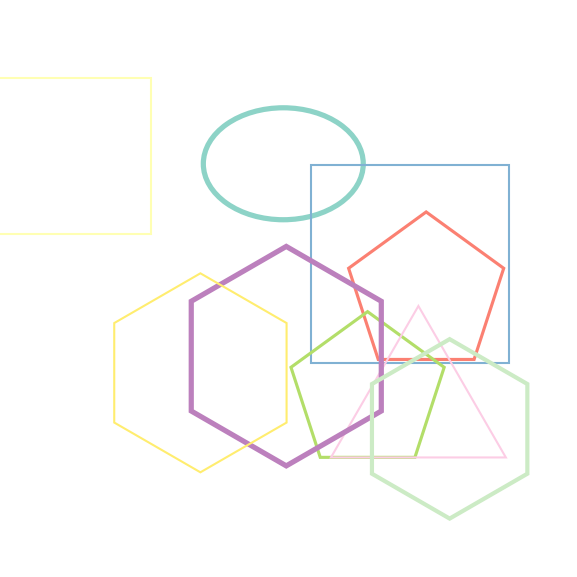[{"shape": "oval", "thickness": 2.5, "radius": 0.69, "center": [0.491, 0.716]}, {"shape": "square", "thickness": 1, "radius": 0.67, "center": [0.127, 0.728]}, {"shape": "pentagon", "thickness": 1.5, "radius": 0.71, "center": [0.738, 0.491]}, {"shape": "square", "thickness": 1, "radius": 0.86, "center": [0.709, 0.542]}, {"shape": "pentagon", "thickness": 1.5, "radius": 0.7, "center": [0.637, 0.32]}, {"shape": "triangle", "thickness": 1, "radius": 0.87, "center": [0.725, 0.294]}, {"shape": "hexagon", "thickness": 2.5, "radius": 0.95, "center": [0.496, 0.382]}, {"shape": "hexagon", "thickness": 2, "radius": 0.78, "center": [0.779, 0.256]}, {"shape": "hexagon", "thickness": 1, "radius": 0.86, "center": [0.347, 0.354]}]